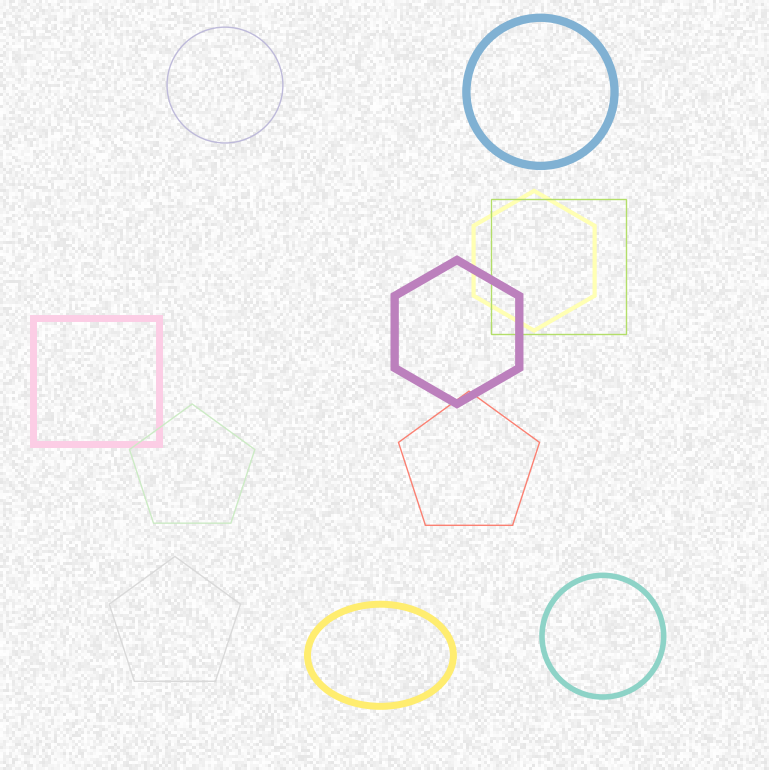[{"shape": "circle", "thickness": 2, "radius": 0.4, "center": [0.783, 0.174]}, {"shape": "hexagon", "thickness": 1.5, "radius": 0.45, "center": [0.694, 0.661]}, {"shape": "circle", "thickness": 0.5, "radius": 0.38, "center": [0.292, 0.89]}, {"shape": "pentagon", "thickness": 0.5, "radius": 0.48, "center": [0.609, 0.396]}, {"shape": "circle", "thickness": 3, "radius": 0.48, "center": [0.702, 0.881]}, {"shape": "square", "thickness": 0.5, "radius": 0.44, "center": [0.725, 0.654]}, {"shape": "square", "thickness": 2.5, "radius": 0.41, "center": [0.125, 0.505]}, {"shape": "pentagon", "thickness": 0.5, "radius": 0.45, "center": [0.227, 0.188]}, {"shape": "hexagon", "thickness": 3, "radius": 0.47, "center": [0.593, 0.569]}, {"shape": "pentagon", "thickness": 0.5, "radius": 0.43, "center": [0.25, 0.39]}, {"shape": "oval", "thickness": 2.5, "radius": 0.47, "center": [0.494, 0.149]}]